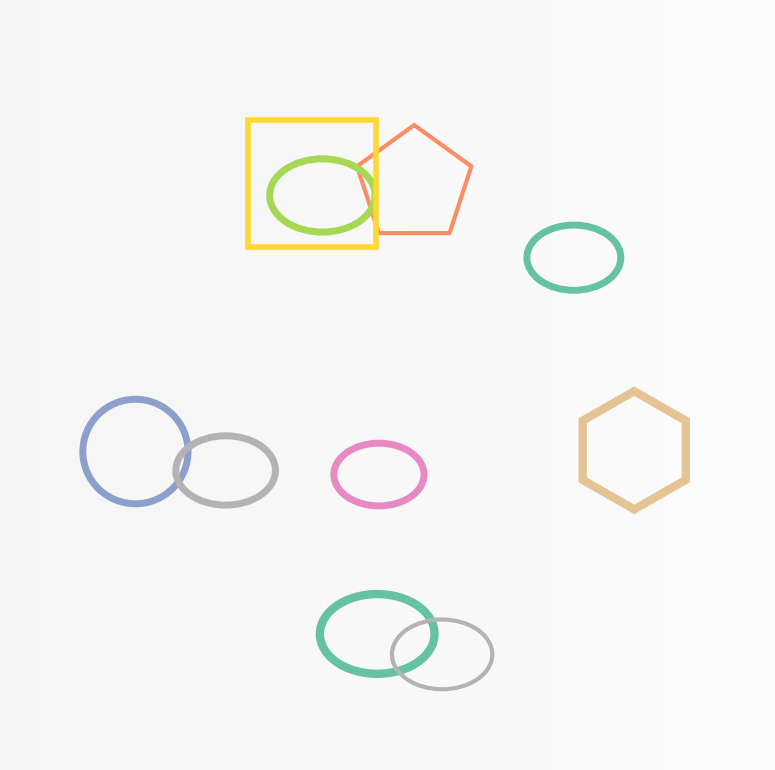[{"shape": "oval", "thickness": 2.5, "radius": 0.3, "center": [0.74, 0.665]}, {"shape": "oval", "thickness": 3, "radius": 0.37, "center": [0.487, 0.177]}, {"shape": "pentagon", "thickness": 1.5, "radius": 0.39, "center": [0.534, 0.76]}, {"shape": "circle", "thickness": 2.5, "radius": 0.34, "center": [0.175, 0.414]}, {"shape": "oval", "thickness": 2.5, "radius": 0.29, "center": [0.489, 0.384]}, {"shape": "oval", "thickness": 2.5, "radius": 0.34, "center": [0.416, 0.746]}, {"shape": "square", "thickness": 2, "radius": 0.41, "center": [0.403, 0.762]}, {"shape": "hexagon", "thickness": 3, "radius": 0.38, "center": [0.818, 0.415]}, {"shape": "oval", "thickness": 1.5, "radius": 0.32, "center": [0.57, 0.15]}, {"shape": "oval", "thickness": 2.5, "radius": 0.32, "center": [0.291, 0.389]}]